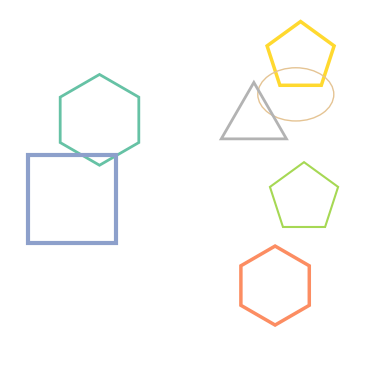[{"shape": "hexagon", "thickness": 2, "radius": 0.59, "center": [0.258, 0.689]}, {"shape": "hexagon", "thickness": 2.5, "radius": 0.51, "center": [0.715, 0.258]}, {"shape": "square", "thickness": 3, "radius": 0.57, "center": [0.187, 0.483]}, {"shape": "pentagon", "thickness": 1.5, "radius": 0.47, "center": [0.79, 0.486]}, {"shape": "pentagon", "thickness": 2.5, "radius": 0.46, "center": [0.781, 0.853]}, {"shape": "oval", "thickness": 1, "radius": 0.49, "center": [0.768, 0.755]}, {"shape": "triangle", "thickness": 2, "radius": 0.49, "center": [0.659, 0.688]}]